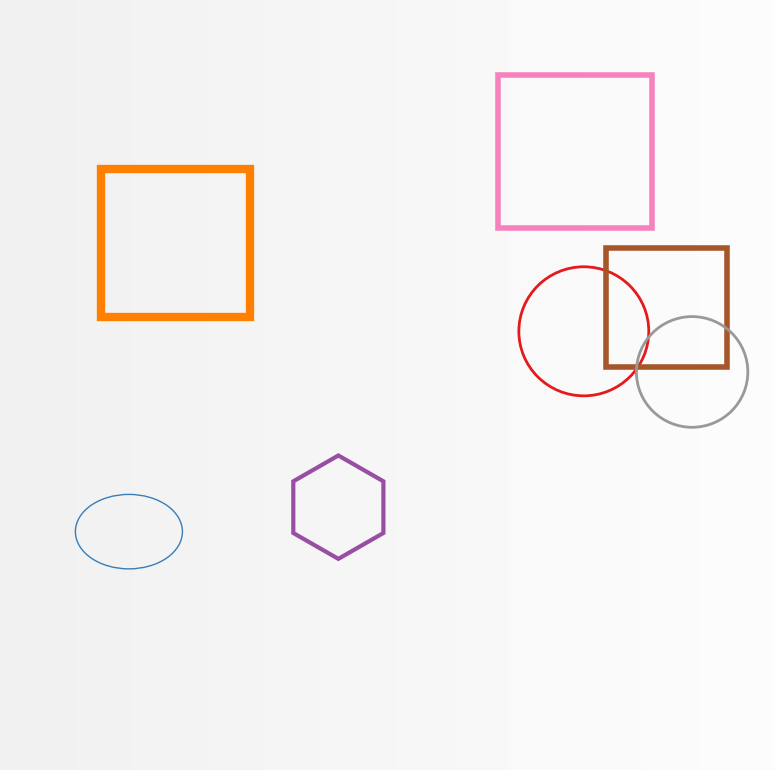[{"shape": "circle", "thickness": 1, "radius": 0.42, "center": [0.753, 0.57]}, {"shape": "oval", "thickness": 0.5, "radius": 0.35, "center": [0.166, 0.31]}, {"shape": "hexagon", "thickness": 1.5, "radius": 0.34, "center": [0.437, 0.341]}, {"shape": "square", "thickness": 3, "radius": 0.48, "center": [0.226, 0.685]}, {"shape": "square", "thickness": 2, "radius": 0.39, "center": [0.86, 0.601]}, {"shape": "square", "thickness": 2, "radius": 0.49, "center": [0.742, 0.803]}, {"shape": "circle", "thickness": 1, "radius": 0.36, "center": [0.893, 0.517]}]